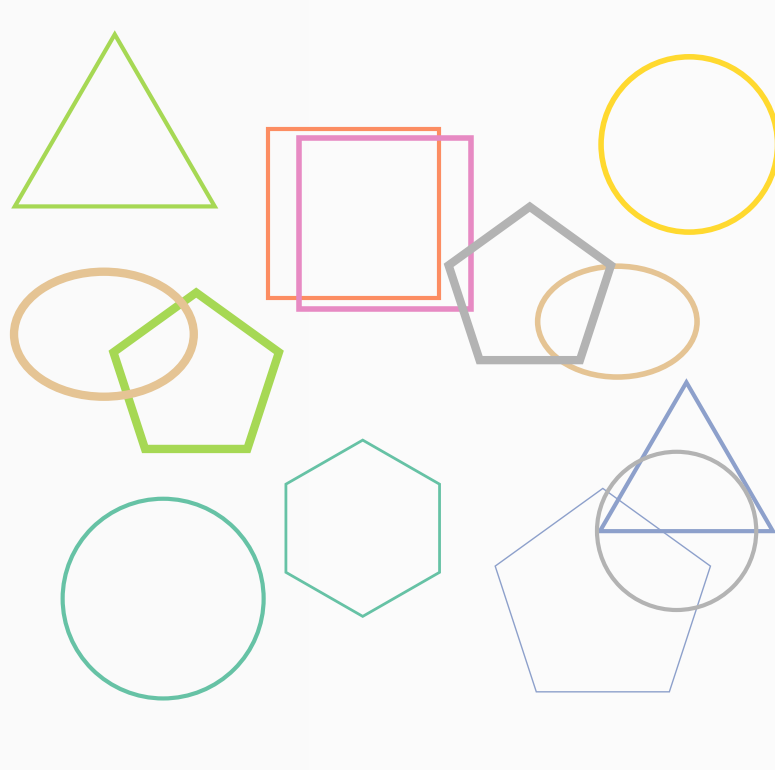[{"shape": "hexagon", "thickness": 1, "radius": 0.57, "center": [0.468, 0.314]}, {"shape": "circle", "thickness": 1.5, "radius": 0.65, "center": [0.211, 0.223]}, {"shape": "square", "thickness": 1.5, "radius": 0.55, "center": [0.456, 0.723]}, {"shape": "pentagon", "thickness": 0.5, "radius": 0.73, "center": [0.778, 0.22]}, {"shape": "triangle", "thickness": 1.5, "radius": 0.64, "center": [0.886, 0.375]}, {"shape": "square", "thickness": 2, "radius": 0.55, "center": [0.497, 0.71]}, {"shape": "pentagon", "thickness": 3, "radius": 0.56, "center": [0.253, 0.508]}, {"shape": "triangle", "thickness": 1.5, "radius": 0.74, "center": [0.148, 0.806]}, {"shape": "circle", "thickness": 2, "radius": 0.57, "center": [0.889, 0.812]}, {"shape": "oval", "thickness": 3, "radius": 0.58, "center": [0.134, 0.566]}, {"shape": "oval", "thickness": 2, "radius": 0.51, "center": [0.797, 0.582]}, {"shape": "pentagon", "thickness": 3, "radius": 0.55, "center": [0.684, 0.621]}, {"shape": "circle", "thickness": 1.5, "radius": 0.51, "center": [0.873, 0.311]}]